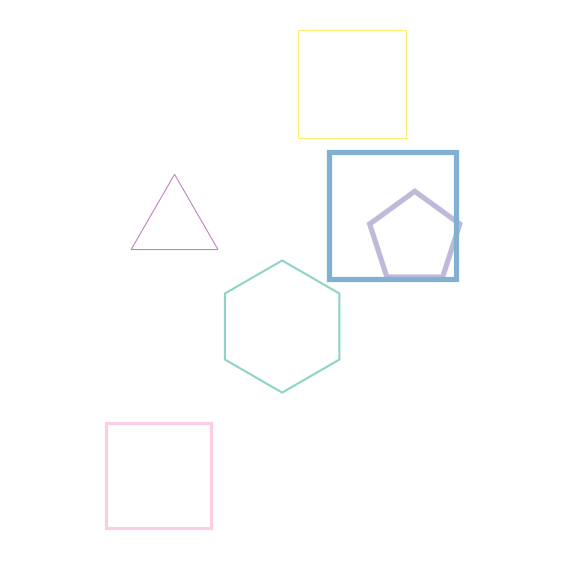[{"shape": "hexagon", "thickness": 1, "radius": 0.57, "center": [0.489, 0.434]}, {"shape": "pentagon", "thickness": 2.5, "radius": 0.41, "center": [0.718, 0.586]}, {"shape": "square", "thickness": 2.5, "radius": 0.55, "center": [0.68, 0.626]}, {"shape": "square", "thickness": 1.5, "radius": 0.46, "center": [0.274, 0.175]}, {"shape": "triangle", "thickness": 0.5, "radius": 0.43, "center": [0.302, 0.61]}, {"shape": "square", "thickness": 0.5, "radius": 0.47, "center": [0.61, 0.853]}]